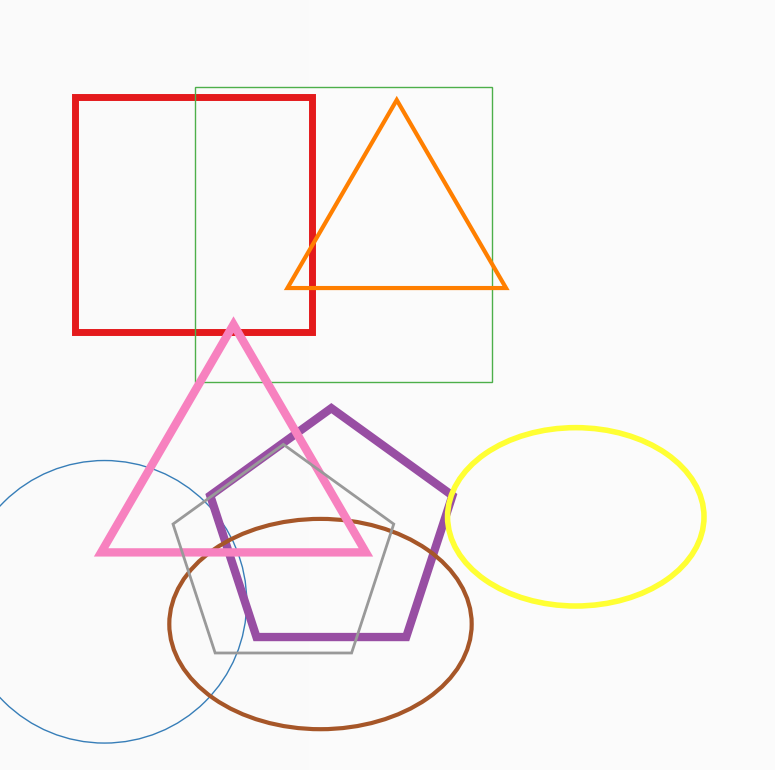[{"shape": "square", "thickness": 2.5, "radius": 0.76, "center": [0.25, 0.721]}, {"shape": "circle", "thickness": 0.5, "radius": 0.92, "center": [0.135, 0.218]}, {"shape": "square", "thickness": 0.5, "radius": 0.96, "center": [0.444, 0.695]}, {"shape": "pentagon", "thickness": 3, "radius": 0.82, "center": [0.428, 0.306]}, {"shape": "triangle", "thickness": 1.5, "radius": 0.81, "center": [0.512, 0.707]}, {"shape": "oval", "thickness": 2, "radius": 0.83, "center": [0.743, 0.329]}, {"shape": "oval", "thickness": 1.5, "radius": 0.98, "center": [0.414, 0.19]}, {"shape": "triangle", "thickness": 3, "radius": 0.99, "center": [0.301, 0.381]}, {"shape": "pentagon", "thickness": 1, "radius": 0.75, "center": [0.366, 0.273]}]